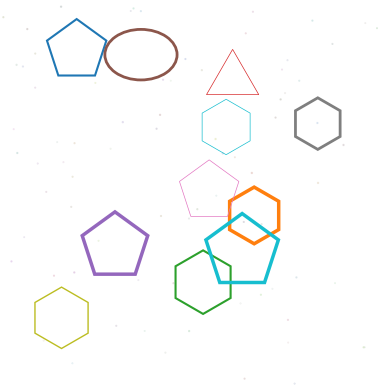[{"shape": "pentagon", "thickness": 1.5, "radius": 0.41, "center": [0.199, 0.869]}, {"shape": "hexagon", "thickness": 2.5, "radius": 0.37, "center": [0.66, 0.44]}, {"shape": "hexagon", "thickness": 1.5, "radius": 0.41, "center": [0.527, 0.267]}, {"shape": "triangle", "thickness": 0.5, "radius": 0.39, "center": [0.604, 0.793]}, {"shape": "pentagon", "thickness": 2.5, "radius": 0.45, "center": [0.299, 0.36]}, {"shape": "oval", "thickness": 2, "radius": 0.47, "center": [0.366, 0.858]}, {"shape": "pentagon", "thickness": 0.5, "radius": 0.41, "center": [0.543, 0.504]}, {"shape": "hexagon", "thickness": 2, "radius": 0.33, "center": [0.825, 0.679]}, {"shape": "hexagon", "thickness": 1, "radius": 0.4, "center": [0.16, 0.175]}, {"shape": "hexagon", "thickness": 0.5, "radius": 0.36, "center": [0.587, 0.67]}, {"shape": "pentagon", "thickness": 2.5, "radius": 0.49, "center": [0.629, 0.346]}]